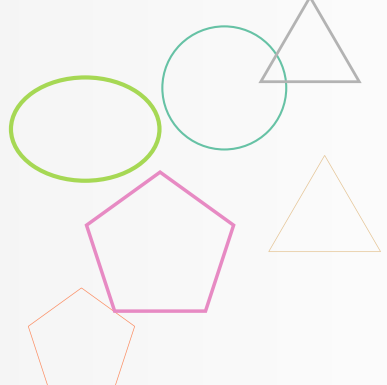[{"shape": "circle", "thickness": 1.5, "radius": 0.8, "center": [0.579, 0.772]}, {"shape": "pentagon", "thickness": 0.5, "radius": 0.72, "center": [0.21, 0.108]}, {"shape": "pentagon", "thickness": 2.5, "radius": 1.0, "center": [0.413, 0.353]}, {"shape": "oval", "thickness": 3, "radius": 0.96, "center": [0.22, 0.665]}, {"shape": "triangle", "thickness": 0.5, "radius": 0.83, "center": [0.838, 0.43]}, {"shape": "triangle", "thickness": 2, "radius": 0.73, "center": [0.8, 0.861]}]